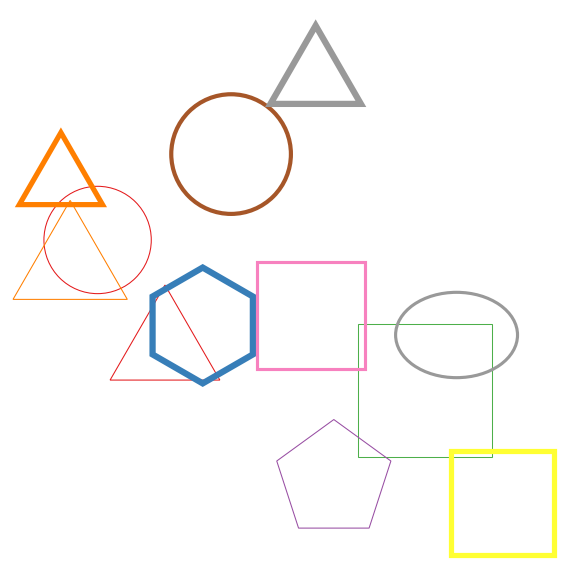[{"shape": "circle", "thickness": 0.5, "radius": 0.46, "center": [0.169, 0.584]}, {"shape": "triangle", "thickness": 0.5, "radius": 0.55, "center": [0.286, 0.396]}, {"shape": "hexagon", "thickness": 3, "radius": 0.5, "center": [0.351, 0.436]}, {"shape": "square", "thickness": 0.5, "radius": 0.58, "center": [0.736, 0.323]}, {"shape": "pentagon", "thickness": 0.5, "radius": 0.52, "center": [0.578, 0.169]}, {"shape": "triangle", "thickness": 0.5, "radius": 0.57, "center": [0.122, 0.538]}, {"shape": "triangle", "thickness": 2.5, "radius": 0.42, "center": [0.105, 0.686]}, {"shape": "square", "thickness": 2.5, "radius": 0.45, "center": [0.87, 0.128]}, {"shape": "circle", "thickness": 2, "radius": 0.52, "center": [0.4, 0.732]}, {"shape": "square", "thickness": 1.5, "radius": 0.46, "center": [0.538, 0.453]}, {"shape": "oval", "thickness": 1.5, "radius": 0.53, "center": [0.791, 0.419]}, {"shape": "triangle", "thickness": 3, "radius": 0.45, "center": [0.547, 0.864]}]